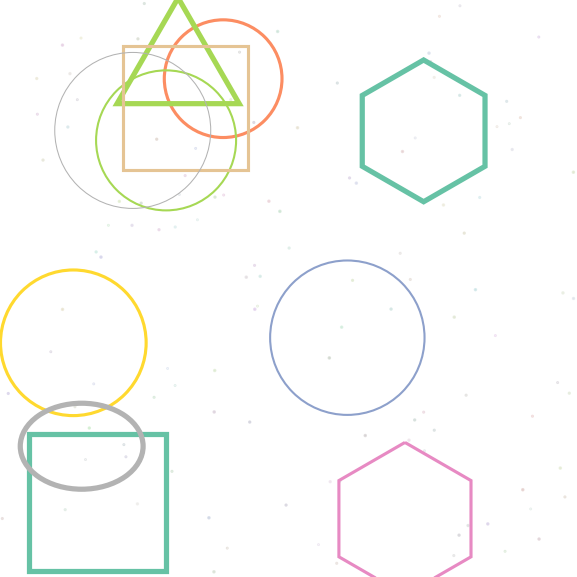[{"shape": "square", "thickness": 2.5, "radius": 0.59, "center": [0.169, 0.129]}, {"shape": "hexagon", "thickness": 2.5, "radius": 0.61, "center": [0.734, 0.773]}, {"shape": "circle", "thickness": 1.5, "radius": 0.51, "center": [0.386, 0.863]}, {"shape": "circle", "thickness": 1, "radius": 0.67, "center": [0.601, 0.414]}, {"shape": "hexagon", "thickness": 1.5, "radius": 0.66, "center": [0.701, 0.101]}, {"shape": "circle", "thickness": 1, "radius": 0.61, "center": [0.288, 0.756]}, {"shape": "triangle", "thickness": 2.5, "radius": 0.61, "center": [0.308, 0.881]}, {"shape": "circle", "thickness": 1.5, "radius": 0.63, "center": [0.127, 0.406]}, {"shape": "square", "thickness": 1.5, "radius": 0.54, "center": [0.321, 0.812]}, {"shape": "oval", "thickness": 2.5, "radius": 0.53, "center": [0.141, 0.226]}, {"shape": "circle", "thickness": 0.5, "radius": 0.68, "center": [0.23, 0.773]}]